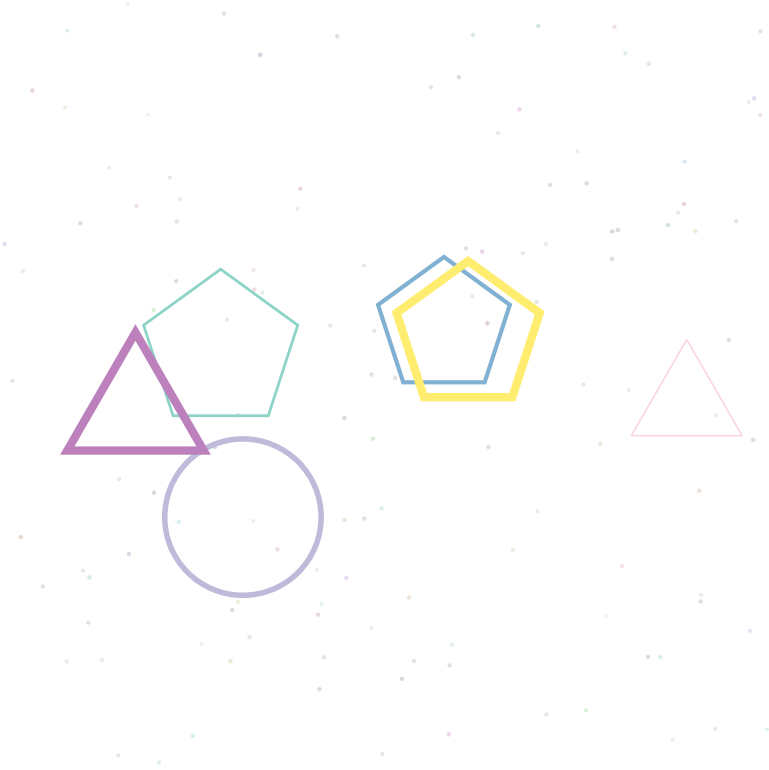[{"shape": "pentagon", "thickness": 1, "radius": 0.53, "center": [0.287, 0.545]}, {"shape": "circle", "thickness": 2, "radius": 0.51, "center": [0.316, 0.328]}, {"shape": "pentagon", "thickness": 1.5, "radius": 0.45, "center": [0.577, 0.576]}, {"shape": "triangle", "thickness": 0.5, "radius": 0.42, "center": [0.892, 0.476]}, {"shape": "triangle", "thickness": 3, "radius": 0.51, "center": [0.176, 0.466]}, {"shape": "pentagon", "thickness": 3, "radius": 0.49, "center": [0.608, 0.563]}]